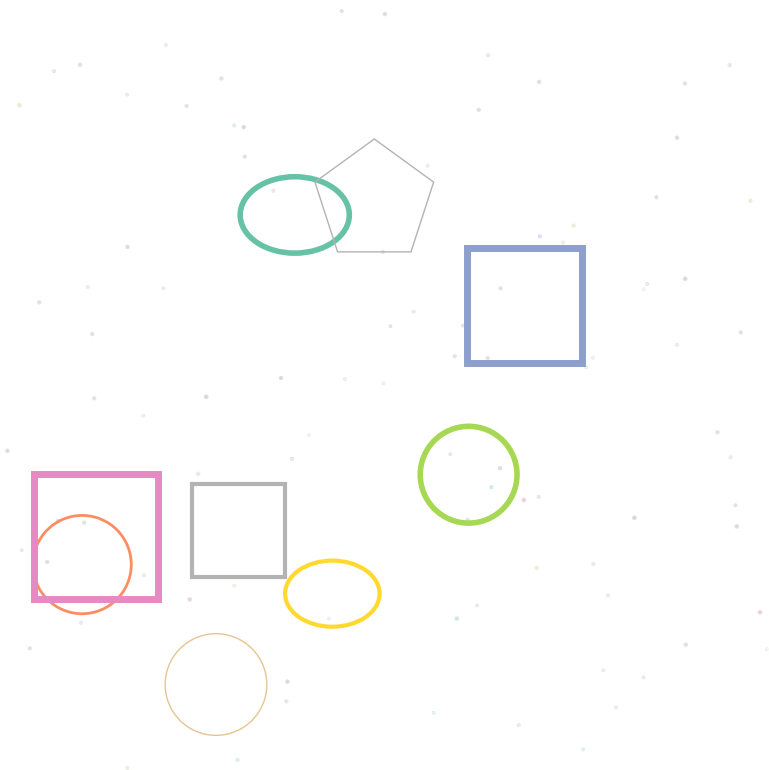[{"shape": "oval", "thickness": 2, "radius": 0.35, "center": [0.383, 0.721]}, {"shape": "circle", "thickness": 1, "radius": 0.32, "center": [0.107, 0.267]}, {"shape": "square", "thickness": 2.5, "radius": 0.37, "center": [0.682, 0.604]}, {"shape": "square", "thickness": 2.5, "radius": 0.4, "center": [0.125, 0.303]}, {"shape": "circle", "thickness": 2, "radius": 0.31, "center": [0.609, 0.384]}, {"shape": "oval", "thickness": 1.5, "radius": 0.31, "center": [0.432, 0.229]}, {"shape": "circle", "thickness": 0.5, "radius": 0.33, "center": [0.281, 0.111]}, {"shape": "pentagon", "thickness": 0.5, "radius": 0.41, "center": [0.486, 0.738]}, {"shape": "square", "thickness": 1.5, "radius": 0.3, "center": [0.31, 0.311]}]